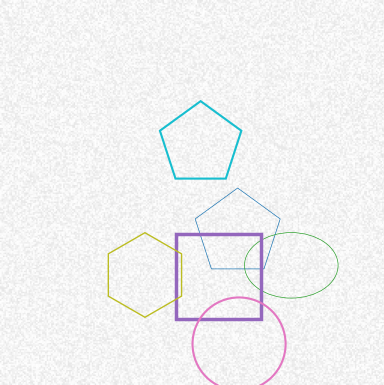[{"shape": "pentagon", "thickness": 0.5, "radius": 0.58, "center": [0.617, 0.396]}, {"shape": "oval", "thickness": 0.5, "radius": 0.61, "center": [0.757, 0.311]}, {"shape": "square", "thickness": 2.5, "radius": 0.55, "center": [0.567, 0.282]}, {"shape": "circle", "thickness": 1.5, "radius": 0.6, "center": [0.621, 0.107]}, {"shape": "hexagon", "thickness": 1, "radius": 0.55, "center": [0.376, 0.286]}, {"shape": "pentagon", "thickness": 1.5, "radius": 0.56, "center": [0.521, 0.626]}]